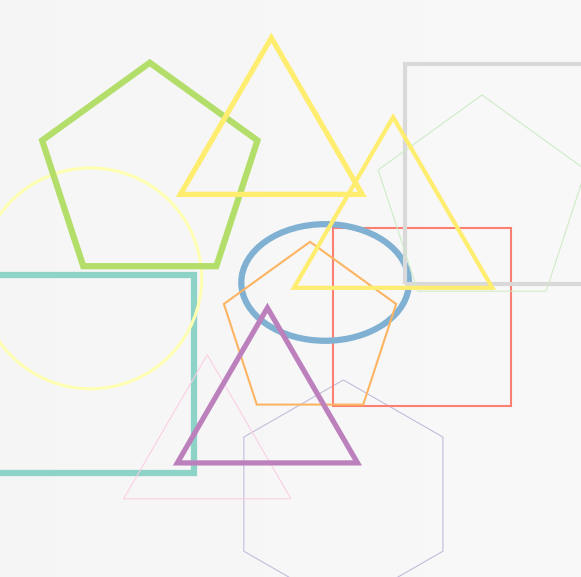[{"shape": "square", "thickness": 3, "radius": 0.86, "center": [0.163, 0.352]}, {"shape": "circle", "thickness": 1.5, "radius": 0.96, "center": [0.156, 0.517]}, {"shape": "hexagon", "thickness": 0.5, "radius": 0.99, "center": [0.591, 0.143]}, {"shape": "square", "thickness": 1, "radius": 0.77, "center": [0.726, 0.45]}, {"shape": "oval", "thickness": 3, "radius": 0.72, "center": [0.559, 0.51]}, {"shape": "pentagon", "thickness": 1, "radius": 0.78, "center": [0.533, 0.425]}, {"shape": "pentagon", "thickness": 3, "radius": 0.97, "center": [0.258, 0.696]}, {"shape": "triangle", "thickness": 0.5, "radius": 0.83, "center": [0.357, 0.219]}, {"shape": "square", "thickness": 2, "radius": 0.96, "center": [0.888, 0.698]}, {"shape": "triangle", "thickness": 2.5, "radius": 0.89, "center": [0.46, 0.287]}, {"shape": "pentagon", "thickness": 0.5, "radius": 0.94, "center": [0.829, 0.647]}, {"shape": "triangle", "thickness": 2.5, "radius": 0.9, "center": [0.467, 0.753]}, {"shape": "triangle", "thickness": 2, "radius": 0.99, "center": [0.676, 0.599]}]